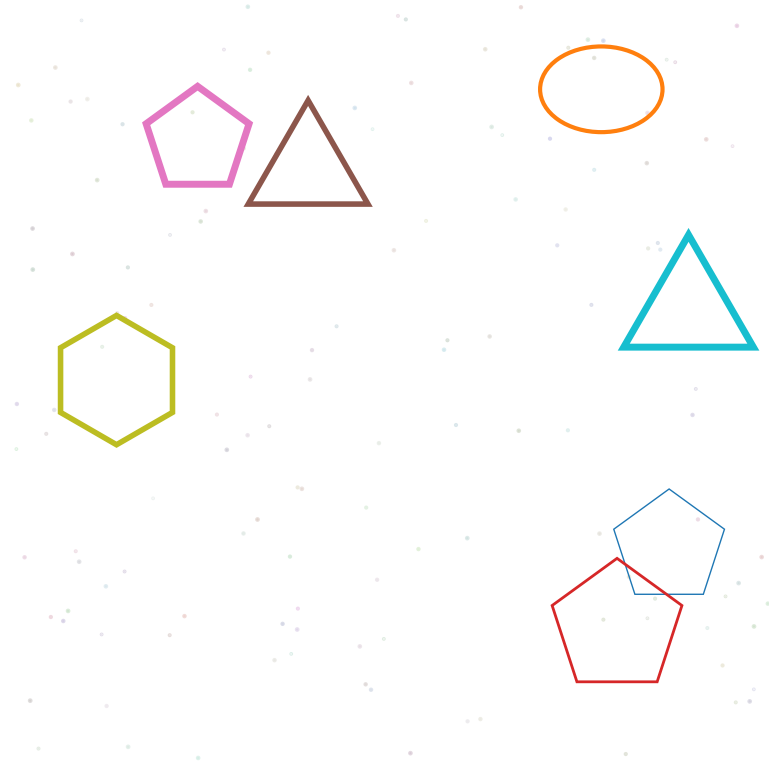[{"shape": "pentagon", "thickness": 0.5, "radius": 0.38, "center": [0.869, 0.289]}, {"shape": "oval", "thickness": 1.5, "radius": 0.4, "center": [0.781, 0.884]}, {"shape": "pentagon", "thickness": 1, "radius": 0.44, "center": [0.801, 0.186]}, {"shape": "triangle", "thickness": 2, "radius": 0.45, "center": [0.4, 0.78]}, {"shape": "pentagon", "thickness": 2.5, "radius": 0.35, "center": [0.257, 0.818]}, {"shape": "hexagon", "thickness": 2, "radius": 0.42, "center": [0.151, 0.506]}, {"shape": "triangle", "thickness": 2.5, "radius": 0.49, "center": [0.894, 0.598]}]